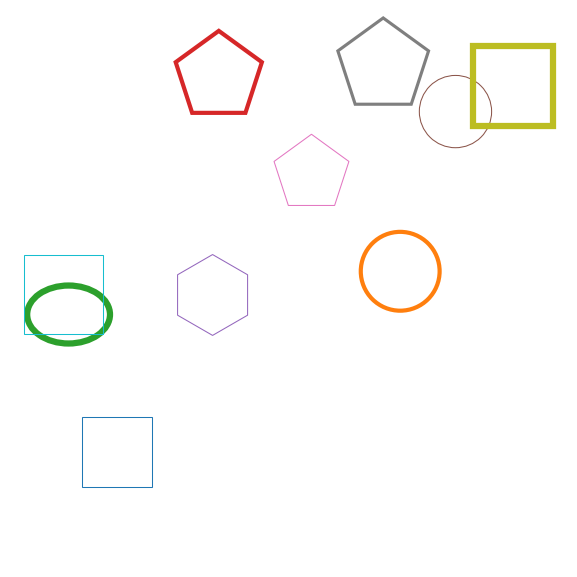[{"shape": "square", "thickness": 0.5, "radius": 0.3, "center": [0.203, 0.216]}, {"shape": "circle", "thickness": 2, "radius": 0.34, "center": [0.693, 0.529]}, {"shape": "oval", "thickness": 3, "radius": 0.36, "center": [0.119, 0.455]}, {"shape": "pentagon", "thickness": 2, "radius": 0.39, "center": [0.379, 0.867]}, {"shape": "hexagon", "thickness": 0.5, "radius": 0.35, "center": [0.368, 0.488]}, {"shape": "circle", "thickness": 0.5, "radius": 0.31, "center": [0.789, 0.806]}, {"shape": "pentagon", "thickness": 0.5, "radius": 0.34, "center": [0.539, 0.698]}, {"shape": "pentagon", "thickness": 1.5, "radius": 0.41, "center": [0.664, 0.885]}, {"shape": "square", "thickness": 3, "radius": 0.35, "center": [0.888, 0.851]}, {"shape": "square", "thickness": 0.5, "radius": 0.34, "center": [0.11, 0.49]}]